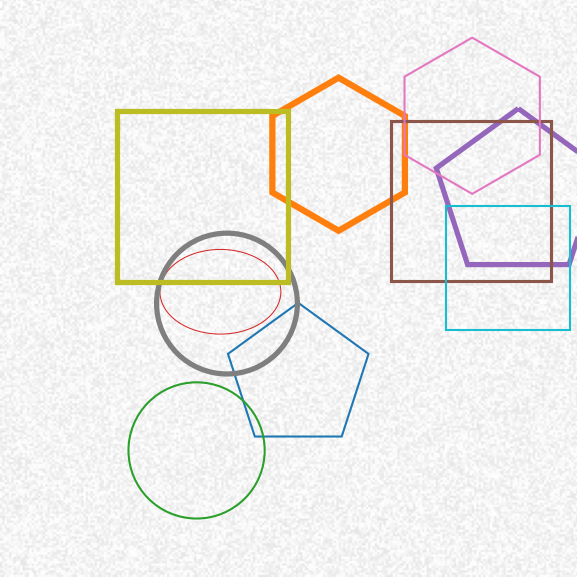[{"shape": "pentagon", "thickness": 1, "radius": 0.64, "center": [0.516, 0.347]}, {"shape": "hexagon", "thickness": 3, "radius": 0.66, "center": [0.586, 0.732]}, {"shape": "circle", "thickness": 1, "radius": 0.59, "center": [0.34, 0.219]}, {"shape": "oval", "thickness": 0.5, "radius": 0.52, "center": [0.382, 0.494]}, {"shape": "pentagon", "thickness": 2.5, "radius": 0.75, "center": [0.897, 0.662]}, {"shape": "square", "thickness": 1.5, "radius": 0.69, "center": [0.815, 0.651]}, {"shape": "hexagon", "thickness": 1, "radius": 0.68, "center": [0.818, 0.799]}, {"shape": "circle", "thickness": 2.5, "radius": 0.61, "center": [0.393, 0.473]}, {"shape": "square", "thickness": 2.5, "radius": 0.74, "center": [0.351, 0.659]}, {"shape": "square", "thickness": 1, "radius": 0.54, "center": [0.88, 0.535]}]